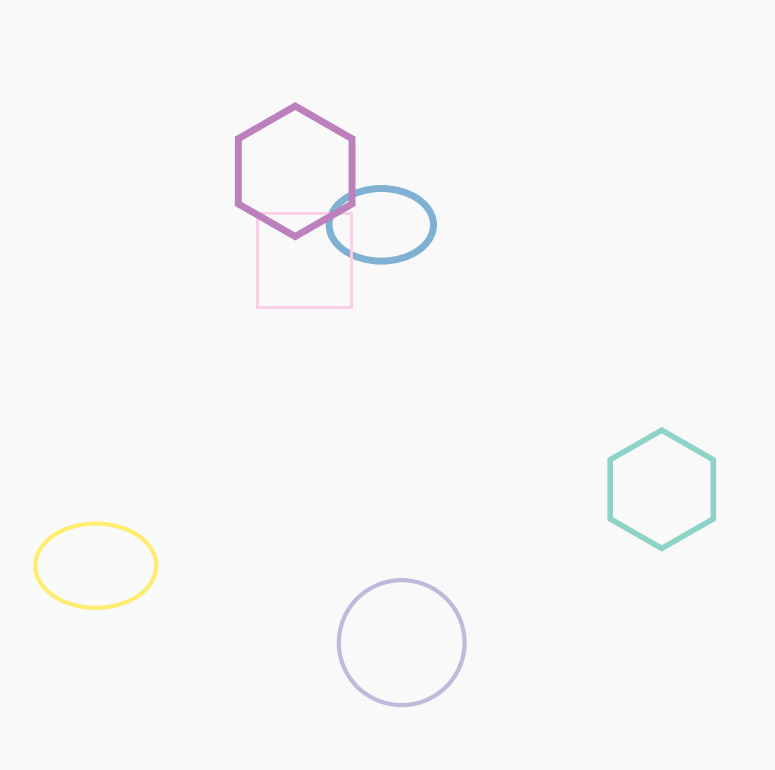[{"shape": "hexagon", "thickness": 2, "radius": 0.38, "center": [0.854, 0.365]}, {"shape": "circle", "thickness": 1.5, "radius": 0.41, "center": [0.518, 0.165]}, {"shape": "oval", "thickness": 2.5, "radius": 0.34, "center": [0.492, 0.708]}, {"shape": "square", "thickness": 1, "radius": 0.3, "center": [0.392, 0.663]}, {"shape": "hexagon", "thickness": 2.5, "radius": 0.42, "center": [0.381, 0.778]}, {"shape": "oval", "thickness": 1.5, "radius": 0.39, "center": [0.124, 0.265]}]